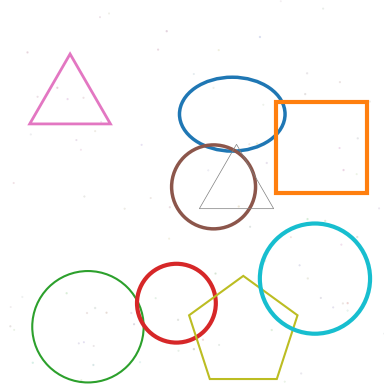[{"shape": "oval", "thickness": 2.5, "radius": 0.69, "center": [0.603, 0.703]}, {"shape": "square", "thickness": 3, "radius": 0.59, "center": [0.836, 0.616]}, {"shape": "circle", "thickness": 1.5, "radius": 0.72, "center": [0.228, 0.151]}, {"shape": "circle", "thickness": 3, "radius": 0.51, "center": [0.458, 0.212]}, {"shape": "circle", "thickness": 2.5, "radius": 0.55, "center": [0.555, 0.515]}, {"shape": "triangle", "thickness": 2, "radius": 0.61, "center": [0.182, 0.739]}, {"shape": "triangle", "thickness": 0.5, "radius": 0.56, "center": [0.614, 0.514]}, {"shape": "pentagon", "thickness": 1.5, "radius": 0.74, "center": [0.632, 0.135]}, {"shape": "circle", "thickness": 3, "radius": 0.72, "center": [0.818, 0.276]}]